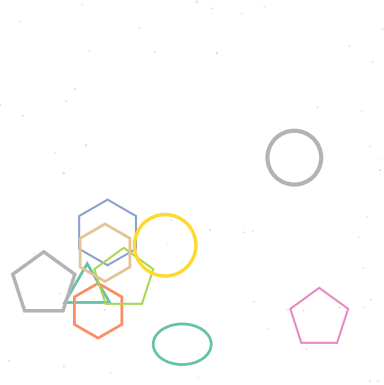[{"shape": "oval", "thickness": 2, "radius": 0.38, "center": [0.473, 0.106]}, {"shape": "triangle", "thickness": 2, "radius": 0.34, "center": [0.227, 0.248]}, {"shape": "hexagon", "thickness": 2, "radius": 0.36, "center": [0.255, 0.193]}, {"shape": "hexagon", "thickness": 1.5, "radius": 0.43, "center": [0.279, 0.396]}, {"shape": "pentagon", "thickness": 1.5, "radius": 0.39, "center": [0.829, 0.173]}, {"shape": "pentagon", "thickness": 1.5, "radius": 0.4, "center": [0.322, 0.276]}, {"shape": "circle", "thickness": 2.5, "radius": 0.4, "center": [0.429, 0.363]}, {"shape": "hexagon", "thickness": 2, "radius": 0.37, "center": [0.273, 0.344]}, {"shape": "circle", "thickness": 3, "radius": 0.35, "center": [0.764, 0.591]}, {"shape": "pentagon", "thickness": 2.5, "radius": 0.42, "center": [0.114, 0.261]}]